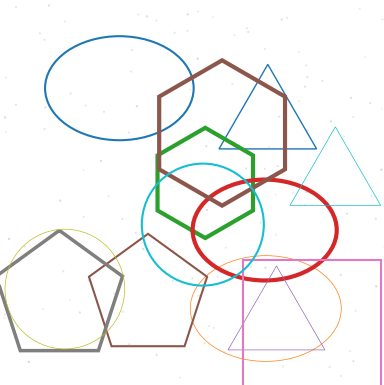[{"shape": "oval", "thickness": 1.5, "radius": 0.96, "center": [0.31, 0.771]}, {"shape": "triangle", "thickness": 1, "radius": 0.73, "center": [0.696, 0.686]}, {"shape": "oval", "thickness": 0.5, "radius": 0.98, "center": [0.69, 0.199]}, {"shape": "hexagon", "thickness": 3, "radius": 0.72, "center": [0.533, 0.525]}, {"shape": "oval", "thickness": 3, "radius": 0.94, "center": [0.687, 0.403]}, {"shape": "triangle", "thickness": 0.5, "radius": 0.73, "center": [0.718, 0.164]}, {"shape": "pentagon", "thickness": 1.5, "radius": 0.81, "center": [0.385, 0.231]}, {"shape": "hexagon", "thickness": 3, "radius": 0.94, "center": [0.577, 0.655]}, {"shape": "square", "thickness": 1.5, "radius": 0.9, "center": [0.811, 0.146]}, {"shape": "pentagon", "thickness": 2.5, "radius": 0.86, "center": [0.154, 0.229]}, {"shape": "circle", "thickness": 0.5, "radius": 0.78, "center": [0.168, 0.249]}, {"shape": "circle", "thickness": 1.5, "radius": 0.79, "center": [0.527, 0.417]}, {"shape": "triangle", "thickness": 0.5, "radius": 0.68, "center": [0.871, 0.534]}]